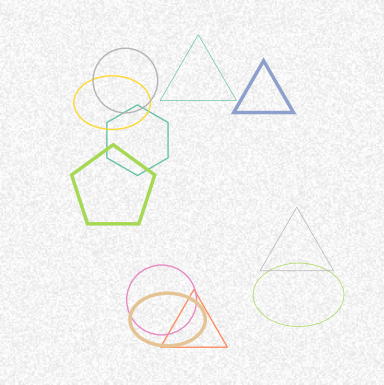[{"shape": "triangle", "thickness": 0.5, "radius": 0.57, "center": [0.515, 0.796]}, {"shape": "hexagon", "thickness": 1, "radius": 0.46, "center": [0.357, 0.636]}, {"shape": "triangle", "thickness": 1, "radius": 0.5, "center": [0.504, 0.148]}, {"shape": "triangle", "thickness": 2.5, "radius": 0.45, "center": [0.685, 0.753]}, {"shape": "circle", "thickness": 1, "radius": 0.45, "center": [0.42, 0.221]}, {"shape": "pentagon", "thickness": 2.5, "radius": 0.57, "center": [0.294, 0.51]}, {"shape": "oval", "thickness": 0.5, "radius": 0.59, "center": [0.775, 0.234]}, {"shape": "oval", "thickness": 1, "radius": 0.5, "center": [0.291, 0.733]}, {"shape": "oval", "thickness": 2.5, "radius": 0.49, "center": [0.435, 0.17]}, {"shape": "triangle", "thickness": 0.5, "radius": 0.55, "center": [0.771, 0.352]}, {"shape": "circle", "thickness": 1, "radius": 0.42, "center": [0.326, 0.791]}]